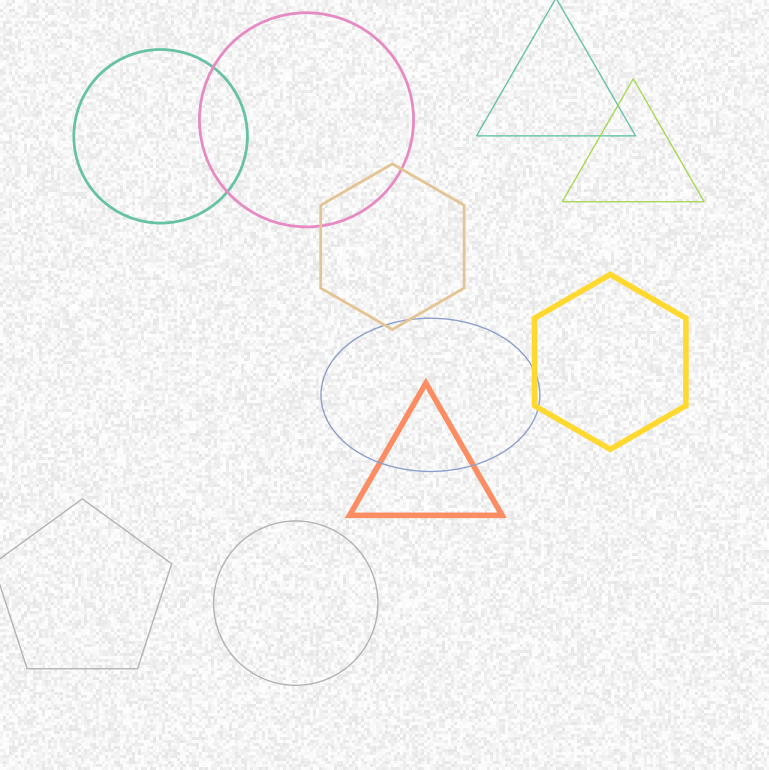[{"shape": "circle", "thickness": 1, "radius": 0.56, "center": [0.209, 0.823]}, {"shape": "triangle", "thickness": 0.5, "radius": 0.6, "center": [0.722, 0.883]}, {"shape": "triangle", "thickness": 2, "radius": 0.57, "center": [0.553, 0.388]}, {"shape": "oval", "thickness": 0.5, "radius": 0.71, "center": [0.559, 0.487]}, {"shape": "circle", "thickness": 1, "radius": 0.7, "center": [0.398, 0.844]}, {"shape": "triangle", "thickness": 0.5, "radius": 0.53, "center": [0.822, 0.791]}, {"shape": "hexagon", "thickness": 2, "radius": 0.57, "center": [0.792, 0.53]}, {"shape": "hexagon", "thickness": 1, "radius": 0.54, "center": [0.51, 0.68]}, {"shape": "pentagon", "thickness": 0.5, "radius": 0.61, "center": [0.107, 0.23]}, {"shape": "circle", "thickness": 0.5, "radius": 0.53, "center": [0.384, 0.217]}]